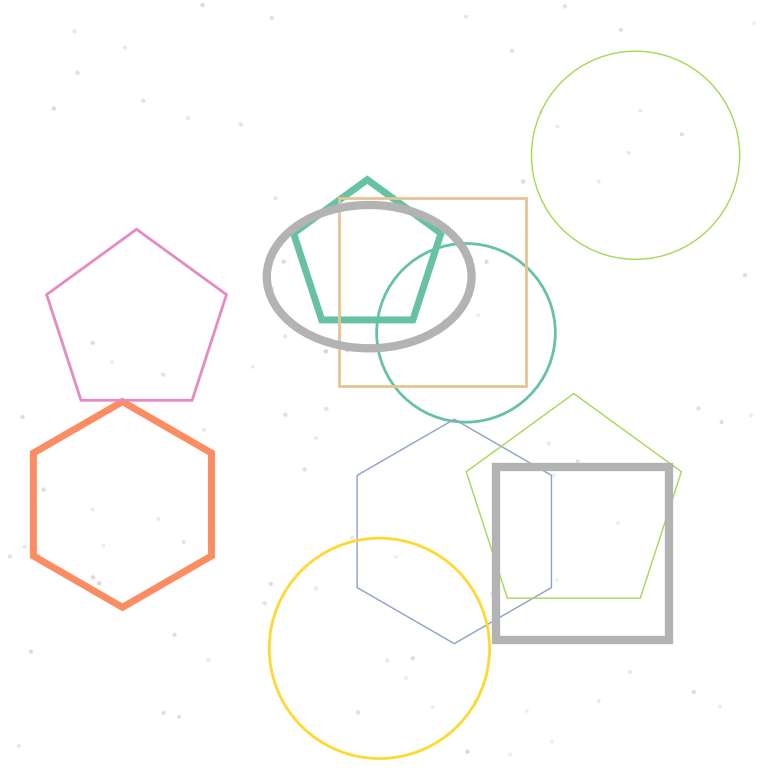[{"shape": "circle", "thickness": 1, "radius": 0.58, "center": [0.605, 0.568]}, {"shape": "pentagon", "thickness": 2.5, "radius": 0.5, "center": [0.477, 0.666]}, {"shape": "hexagon", "thickness": 2.5, "radius": 0.67, "center": [0.159, 0.345]}, {"shape": "hexagon", "thickness": 0.5, "radius": 0.73, "center": [0.59, 0.31]}, {"shape": "pentagon", "thickness": 1, "radius": 0.61, "center": [0.177, 0.579]}, {"shape": "circle", "thickness": 0.5, "radius": 0.68, "center": [0.825, 0.798]}, {"shape": "pentagon", "thickness": 0.5, "radius": 0.73, "center": [0.745, 0.342]}, {"shape": "circle", "thickness": 1, "radius": 0.72, "center": [0.493, 0.158]}, {"shape": "square", "thickness": 1, "radius": 0.61, "center": [0.561, 0.621]}, {"shape": "square", "thickness": 3, "radius": 0.56, "center": [0.757, 0.282]}, {"shape": "oval", "thickness": 3, "radius": 0.66, "center": [0.479, 0.641]}]